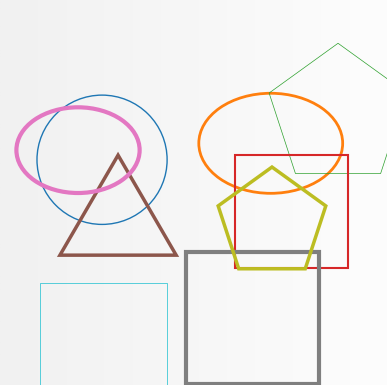[{"shape": "circle", "thickness": 1, "radius": 0.84, "center": [0.263, 0.585]}, {"shape": "oval", "thickness": 2, "radius": 0.93, "center": [0.699, 0.628]}, {"shape": "pentagon", "thickness": 0.5, "radius": 0.94, "center": [0.872, 0.701]}, {"shape": "square", "thickness": 1.5, "radius": 0.73, "center": [0.753, 0.451]}, {"shape": "triangle", "thickness": 2.5, "radius": 0.87, "center": [0.305, 0.424]}, {"shape": "oval", "thickness": 3, "radius": 0.8, "center": [0.201, 0.61]}, {"shape": "square", "thickness": 3, "radius": 0.86, "center": [0.651, 0.175]}, {"shape": "pentagon", "thickness": 2.5, "radius": 0.73, "center": [0.702, 0.42]}, {"shape": "square", "thickness": 0.5, "radius": 0.82, "center": [0.268, 0.101]}]